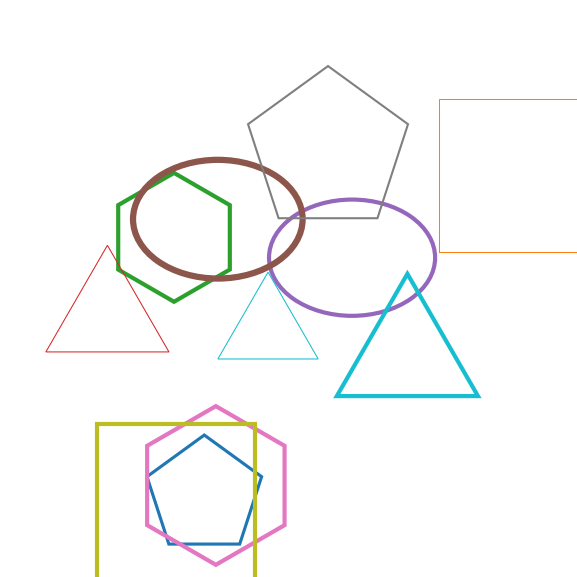[{"shape": "pentagon", "thickness": 1.5, "radius": 0.52, "center": [0.354, 0.141]}, {"shape": "square", "thickness": 0.5, "radius": 0.66, "center": [0.893, 0.696]}, {"shape": "hexagon", "thickness": 2, "radius": 0.56, "center": [0.301, 0.588]}, {"shape": "triangle", "thickness": 0.5, "radius": 0.62, "center": [0.186, 0.451]}, {"shape": "oval", "thickness": 2, "radius": 0.72, "center": [0.61, 0.553]}, {"shape": "oval", "thickness": 3, "radius": 0.73, "center": [0.377, 0.62]}, {"shape": "hexagon", "thickness": 2, "radius": 0.69, "center": [0.374, 0.158]}, {"shape": "pentagon", "thickness": 1, "radius": 0.73, "center": [0.568, 0.739]}, {"shape": "square", "thickness": 2, "radius": 0.68, "center": [0.305, 0.129]}, {"shape": "triangle", "thickness": 2, "radius": 0.71, "center": [0.705, 0.384]}, {"shape": "triangle", "thickness": 0.5, "radius": 0.5, "center": [0.464, 0.428]}]